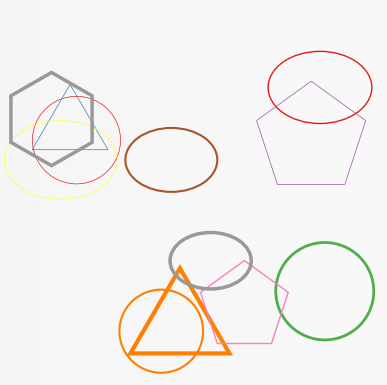[{"shape": "oval", "thickness": 1, "radius": 0.67, "center": [0.826, 0.773]}, {"shape": "circle", "thickness": 0.5, "radius": 0.57, "center": [0.197, 0.636]}, {"shape": "triangle", "thickness": 0.5, "radius": 0.56, "center": [0.181, 0.668]}, {"shape": "circle", "thickness": 2, "radius": 0.63, "center": [0.838, 0.244]}, {"shape": "pentagon", "thickness": 0.5, "radius": 0.74, "center": [0.803, 0.641]}, {"shape": "triangle", "thickness": 3, "radius": 0.74, "center": [0.464, 0.156]}, {"shape": "circle", "thickness": 1.5, "radius": 0.54, "center": [0.416, 0.14]}, {"shape": "oval", "thickness": 0.5, "radius": 0.73, "center": [0.157, 0.585]}, {"shape": "oval", "thickness": 1.5, "radius": 0.59, "center": [0.442, 0.585]}, {"shape": "pentagon", "thickness": 1, "radius": 0.6, "center": [0.631, 0.204]}, {"shape": "hexagon", "thickness": 2.5, "radius": 0.6, "center": [0.133, 0.691]}, {"shape": "oval", "thickness": 2.5, "radius": 0.52, "center": [0.544, 0.323]}]